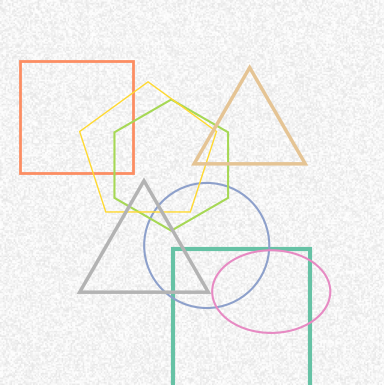[{"shape": "square", "thickness": 3, "radius": 0.89, "center": [0.627, 0.175]}, {"shape": "square", "thickness": 2, "radius": 0.73, "center": [0.199, 0.696]}, {"shape": "circle", "thickness": 1.5, "radius": 0.81, "center": [0.537, 0.362]}, {"shape": "oval", "thickness": 1.5, "radius": 0.77, "center": [0.705, 0.243]}, {"shape": "hexagon", "thickness": 1.5, "radius": 0.85, "center": [0.445, 0.571]}, {"shape": "pentagon", "thickness": 1, "radius": 0.93, "center": [0.385, 0.601]}, {"shape": "triangle", "thickness": 2.5, "radius": 0.83, "center": [0.649, 0.658]}, {"shape": "triangle", "thickness": 2.5, "radius": 0.96, "center": [0.374, 0.338]}]